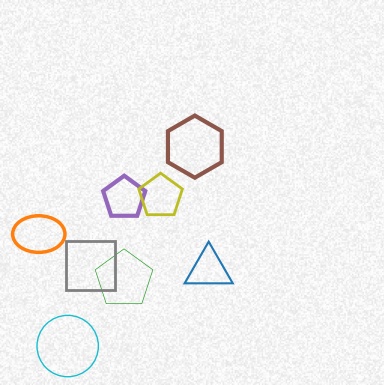[{"shape": "triangle", "thickness": 1.5, "radius": 0.36, "center": [0.542, 0.3]}, {"shape": "oval", "thickness": 2.5, "radius": 0.34, "center": [0.101, 0.392]}, {"shape": "pentagon", "thickness": 0.5, "radius": 0.39, "center": [0.322, 0.275]}, {"shape": "pentagon", "thickness": 3, "radius": 0.29, "center": [0.323, 0.486]}, {"shape": "hexagon", "thickness": 3, "radius": 0.4, "center": [0.506, 0.619]}, {"shape": "square", "thickness": 2, "radius": 0.32, "center": [0.236, 0.31]}, {"shape": "pentagon", "thickness": 2, "radius": 0.3, "center": [0.417, 0.491]}, {"shape": "circle", "thickness": 1, "radius": 0.4, "center": [0.176, 0.101]}]